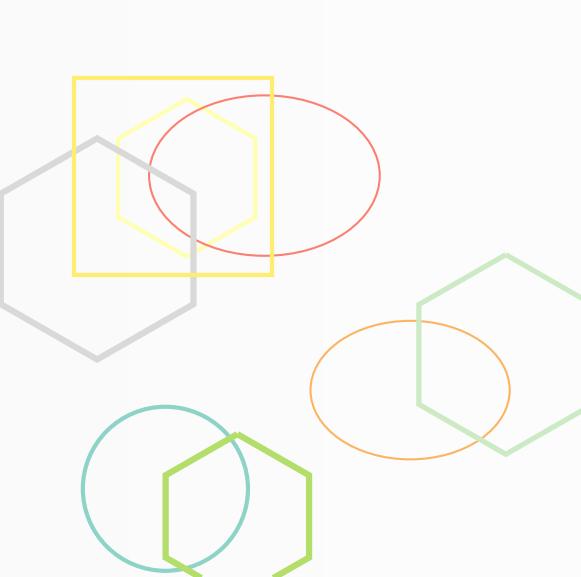[{"shape": "circle", "thickness": 2, "radius": 0.71, "center": [0.285, 0.153]}, {"shape": "hexagon", "thickness": 2, "radius": 0.68, "center": [0.321, 0.691]}, {"shape": "oval", "thickness": 1, "radius": 0.99, "center": [0.455, 0.695]}, {"shape": "oval", "thickness": 1, "radius": 0.86, "center": [0.706, 0.324]}, {"shape": "hexagon", "thickness": 3, "radius": 0.71, "center": [0.408, 0.105]}, {"shape": "hexagon", "thickness": 3, "radius": 0.96, "center": [0.167, 0.568]}, {"shape": "hexagon", "thickness": 2.5, "radius": 0.86, "center": [0.87, 0.385]}, {"shape": "square", "thickness": 2, "radius": 0.85, "center": [0.297, 0.693]}]